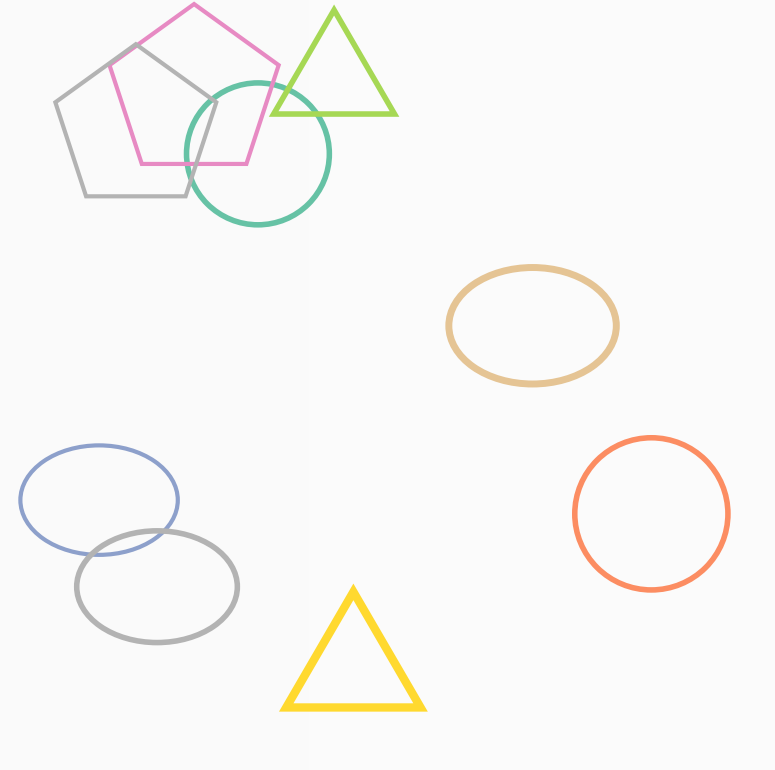[{"shape": "circle", "thickness": 2, "radius": 0.46, "center": [0.333, 0.8]}, {"shape": "circle", "thickness": 2, "radius": 0.49, "center": [0.84, 0.333]}, {"shape": "oval", "thickness": 1.5, "radius": 0.51, "center": [0.128, 0.35]}, {"shape": "pentagon", "thickness": 1.5, "radius": 0.57, "center": [0.25, 0.88]}, {"shape": "triangle", "thickness": 2, "radius": 0.45, "center": [0.431, 0.897]}, {"shape": "triangle", "thickness": 3, "radius": 0.5, "center": [0.456, 0.131]}, {"shape": "oval", "thickness": 2.5, "radius": 0.54, "center": [0.687, 0.577]}, {"shape": "oval", "thickness": 2, "radius": 0.52, "center": [0.203, 0.238]}, {"shape": "pentagon", "thickness": 1.5, "radius": 0.55, "center": [0.175, 0.833]}]